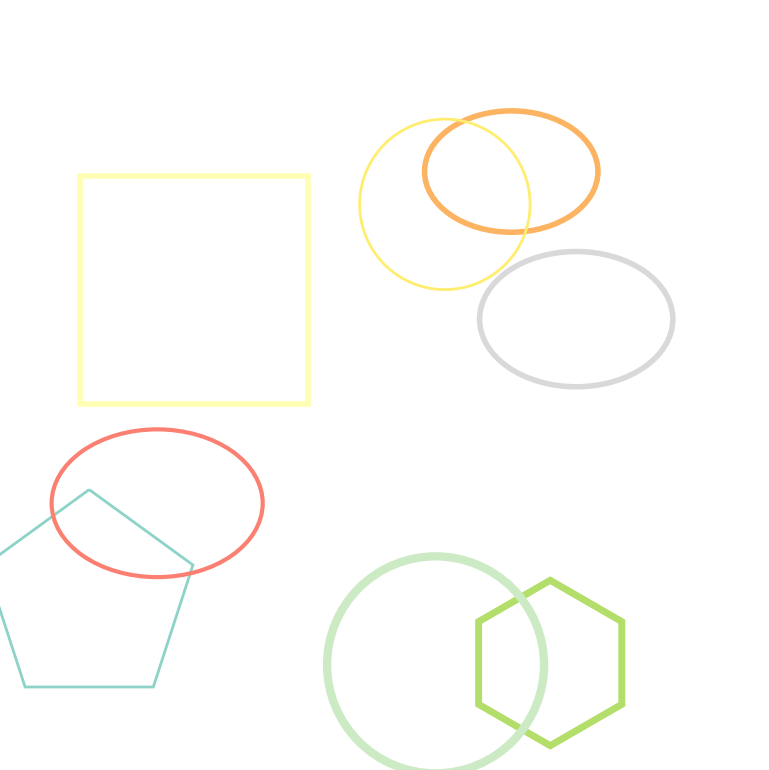[{"shape": "pentagon", "thickness": 1, "radius": 0.71, "center": [0.116, 0.222]}, {"shape": "square", "thickness": 2, "radius": 0.74, "center": [0.252, 0.623]}, {"shape": "oval", "thickness": 1.5, "radius": 0.69, "center": [0.204, 0.346]}, {"shape": "oval", "thickness": 2, "radius": 0.56, "center": [0.664, 0.777]}, {"shape": "hexagon", "thickness": 2.5, "radius": 0.54, "center": [0.715, 0.139]}, {"shape": "oval", "thickness": 2, "radius": 0.63, "center": [0.748, 0.586]}, {"shape": "circle", "thickness": 3, "radius": 0.7, "center": [0.566, 0.137]}, {"shape": "circle", "thickness": 1, "radius": 0.55, "center": [0.578, 0.735]}]